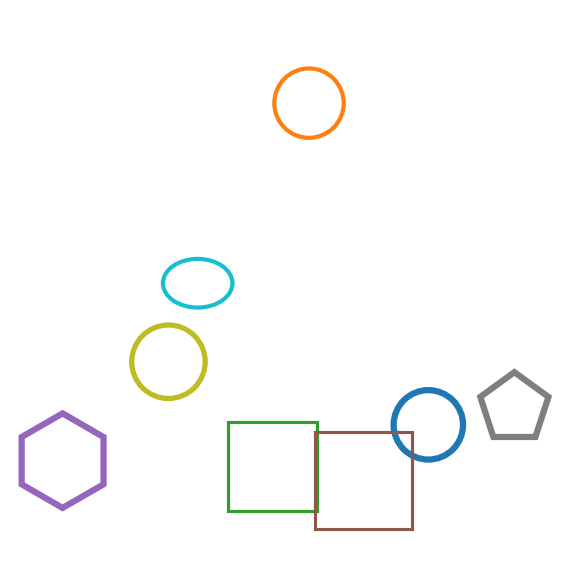[{"shape": "circle", "thickness": 3, "radius": 0.3, "center": [0.742, 0.263]}, {"shape": "circle", "thickness": 2, "radius": 0.3, "center": [0.535, 0.821]}, {"shape": "square", "thickness": 1.5, "radius": 0.38, "center": [0.472, 0.191]}, {"shape": "hexagon", "thickness": 3, "radius": 0.41, "center": [0.108, 0.201]}, {"shape": "square", "thickness": 1.5, "radius": 0.42, "center": [0.629, 0.167]}, {"shape": "pentagon", "thickness": 3, "radius": 0.31, "center": [0.891, 0.293]}, {"shape": "circle", "thickness": 2.5, "radius": 0.32, "center": [0.292, 0.373]}, {"shape": "oval", "thickness": 2, "radius": 0.3, "center": [0.342, 0.509]}]